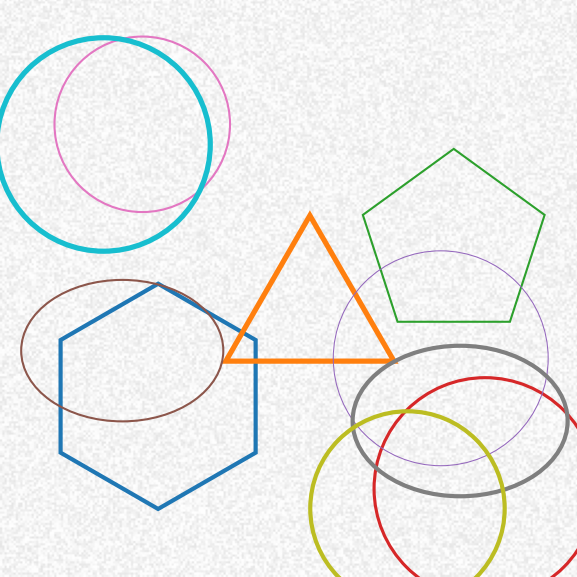[{"shape": "hexagon", "thickness": 2, "radius": 0.98, "center": [0.274, 0.313]}, {"shape": "triangle", "thickness": 2.5, "radius": 0.84, "center": [0.537, 0.458]}, {"shape": "pentagon", "thickness": 1, "radius": 0.83, "center": [0.786, 0.576]}, {"shape": "circle", "thickness": 1.5, "radius": 0.96, "center": [0.84, 0.153]}, {"shape": "circle", "thickness": 0.5, "radius": 0.93, "center": [0.763, 0.379]}, {"shape": "oval", "thickness": 1, "radius": 0.87, "center": [0.212, 0.392]}, {"shape": "circle", "thickness": 1, "radius": 0.76, "center": [0.246, 0.784]}, {"shape": "oval", "thickness": 2, "radius": 0.93, "center": [0.797, 0.27]}, {"shape": "circle", "thickness": 2, "radius": 0.84, "center": [0.706, 0.119]}, {"shape": "circle", "thickness": 2.5, "radius": 0.92, "center": [0.179, 0.749]}]